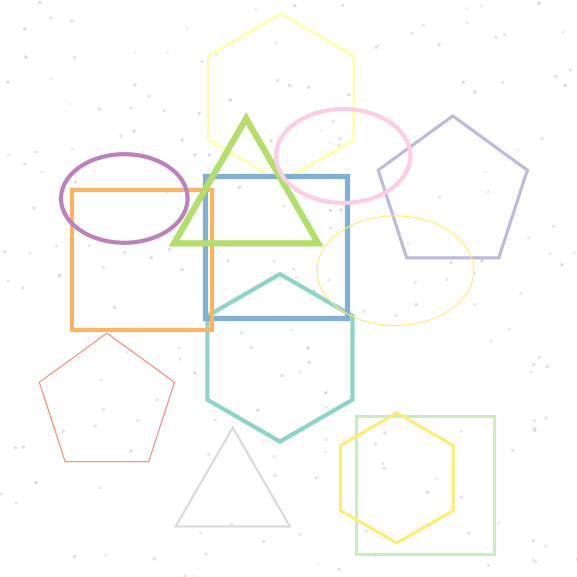[{"shape": "hexagon", "thickness": 2, "radius": 0.73, "center": [0.485, 0.38]}, {"shape": "hexagon", "thickness": 1.5, "radius": 0.73, "center": [0.487, 0.83]}, {"shape": "pentagon", "thickness": 1.5, "radius": 0.68, "center": [0.784, 0.663]}, {"shape": "pentagon", "thickness": 0.5, "radius": 0.62, "center": [0.185, 0.299]}, {"shape": "square", "thickness": 2.5, "radius": 0.62, "center": [0.478, 0.572]}, {"shape": "square", "thickness": 2, "radius": 0.61, "center": [0.246, 0.548]}, {"shape": "triangle", "thickness": 3, "radius": 0.72, "center": [0.426, 0.65]}, {"shape": "oval", "thickness": 2, "radius": 0.58, "center": [0.594, 0.729]}, {"shape": "triangle", "thickness": 1, "radius": 0.57, "center": [0.403, 0.145]}, {"shape": "oval", "thickness": 2, "radius": 0.55, "center": [0.215, 0.655]}, {"shape": "square", "thickness": 1.5, "radius": 0.6, "center": [0.735, 0.16]}, {"shape": "oval", "thickness": 0.5, "radius": 0.68, "center": [0.685, 0.53]}, {"shape": "hexagon", "thickness": 1.5, "radius": 0.56, "center": [0.687, 0.171]}]